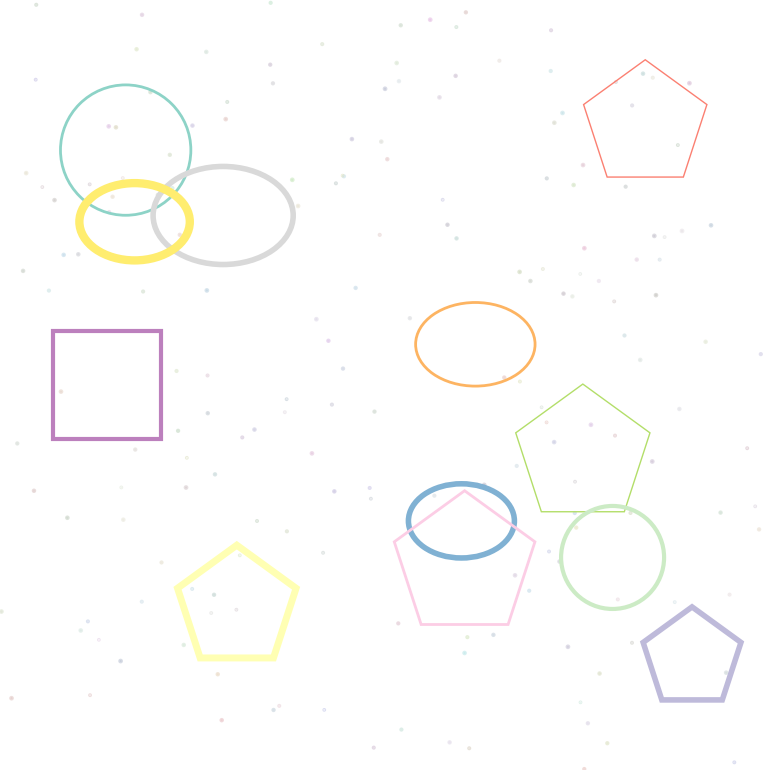[{"shape": "circle", "thickness": 1, "radius": 0.42, "center": [0.163, 0.805]}, {"shape": "pentagon", "thickness": 2.5, "radius": 0.4, "center": [0.308, 0.211]}, {"shape": "pentagon", "thickness": 2, "radius": 0.33, "center": [0.899, 0.145]}, {"shape": "pentagon", "thickness": 0.5, "radius": 0.42, "center": [0.838, 0.838]}, {"shape": "oval", "thickness": 2, "radius": 0.34, "center": [0.599, 0.324]}, {"shape": "oval", "thickness": 1, "radius": 0.39, "center": [0.617, 0.553]}, {"shape": "pentagon", "thickness": 0.5, "radius": 0.46, "center": [0.757, 0.41]}, {"shape": "pentagon", "thickness": 1, "radius": 0.48, "center": [0.603, 0.267]}, {"shape": "oval", "thickness": 2, "radius": 0.45, "center": [0.29, 0.72]}, {"shape": "square", "thickness": 1.5, "radius": 0.35, "center": [0.139, 0.499]}, {"shape": "circle", "thickness": 1.5, "radius": 0.33, "center": [0.796, 0.276]}, {"shape": "oval", "thickness": 3, "radius": 0.36, "center": [0.175, 0.712]}]